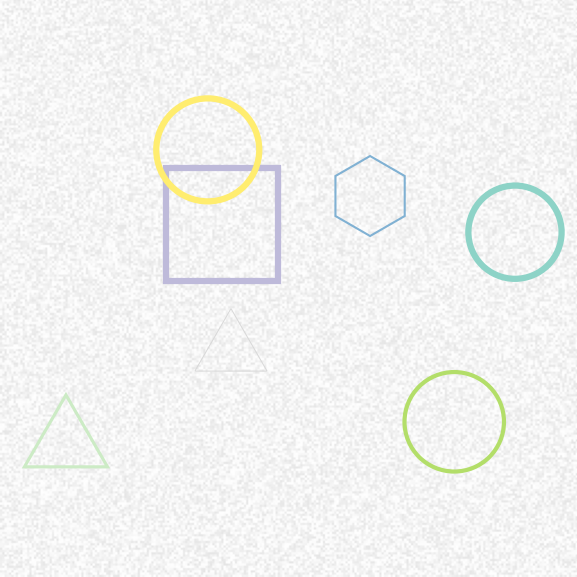[{"shape": "circle", "thickness": 3, "radius": 0.4, "center": [0.892, 0.597]}, {"shape": "square", "thickness": 3, "radius": 0.49, "center": [0.385, 0.611]}, {"shape": "hexagon", "thickness": 1, "radius": 0.35, "center": [0.641, 0.66]}, {"shape": "circle", "thickness": 2, "radius": 0.43, "center": [0.787, 0.269]}, {"shape": "triangle", "thickness": 0.5, "radius": 0.36, "center": [0.4, 0.393]}, {"shape": "triangle", "thickness": 1.5, "radius": 0.42, "center": [0.114, 0.232]}, {"shape": "circle", "thickness": 3, "radius": 0.45, "center": [0.36, 0.74]}]